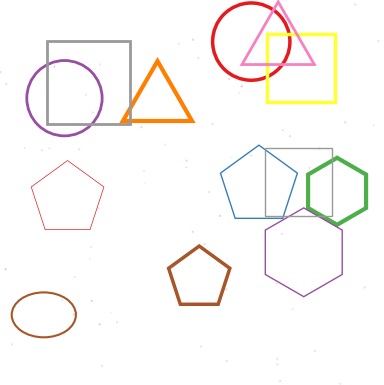[{"shape": "circle", "thickness": 2.5, "radius": 0.5, "center": [0.653, 0.892]}, {"shape": "pentagon", "thickness": 0.5, "radius": 0.5, "center": [0.176, 0.484]}, {"shape": "pentagon", "thickness": 1, "radius": 0.53, "center": [0.673, 0.518]}, {"shape": "hexagon", "thickness": 3, "radius": 0.43, "center": [0.876, 0.503]}, {"shape": "hexagon", "thickness": 1, "radius": 0.58, "center": [0.789, 0.345]}, {"shape": "circle", "thickness": 2, "radius": 0.49, "center": [0.167, 0.745]}, {"shape": "triangle", "thickness": 3, "radius": 0.52, "center": [0.409, 0.738]}, {"shape": "square", "thickness": 2.5, "radius": 0.44, "center": [0.781, 0.823]}, {"shape": "oval", "thickness": 1.5, "radius": 0.42, "center": [0.114, 0.182]}, {"shape": "pentagon", "thickness": 2.5, "radius": 0.42, "center": [0.518, 0.277]}, {"shape": "triangle", "thickness": 2, "radius": 0.54, "center": [0.723, 0.887]}, {"shape": "square", "thickness": 1, "radius": 0.44, "center": [0.775, 0.528]}, {"shape": "square", "thickness": 2, "radius": 0.54, "center": [0.23, 0.786]}]